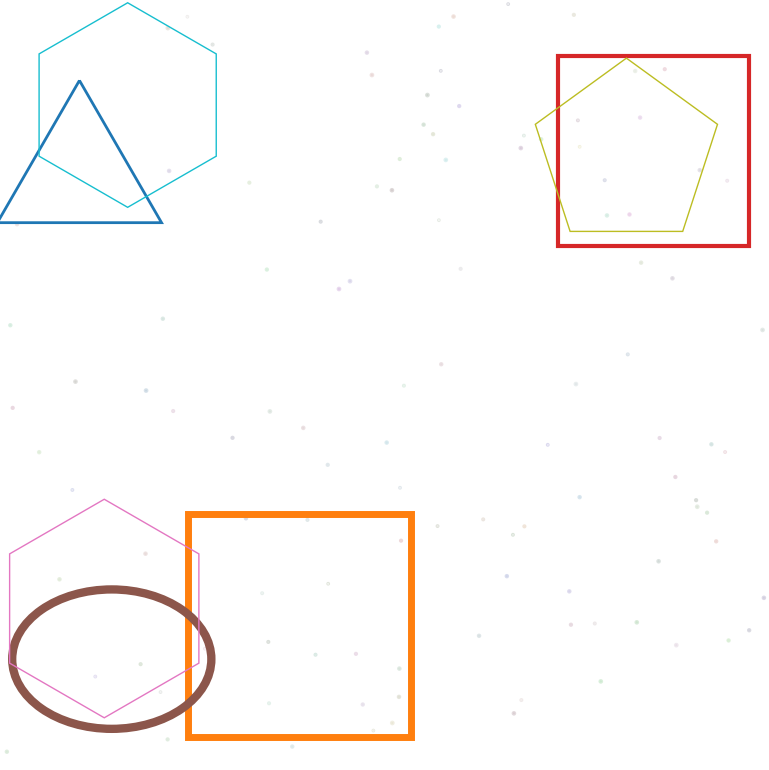[{"shape": "triangle", "thickness": 1, "radius": 0.62, "center": [0.103, 0.772]}, {"shape": "square", "thickness": 2.5, "radius": 0.72, "center": [0.389, 0.188]}, {"shape": "square", "thickness": 1.5, "radius": 0.62, "center": [0.848, 0.804]}, {"shape": "oval", "thickness": 3, "radius": 0.65, "center": [0.145, 0.144]}, {"shape": "hexagon", "thickness": 0.5, "radius": 0.71, "center": [0.135, 0.21]}, {"shape": "pentagon", "thickness": 0.5, "radius": 0.62, "center": [0.814, 0.8]}, {"shape": "hexagon", "thickness": 0.5, "radius": 0.66, "center": [0.166, 0.864]}]